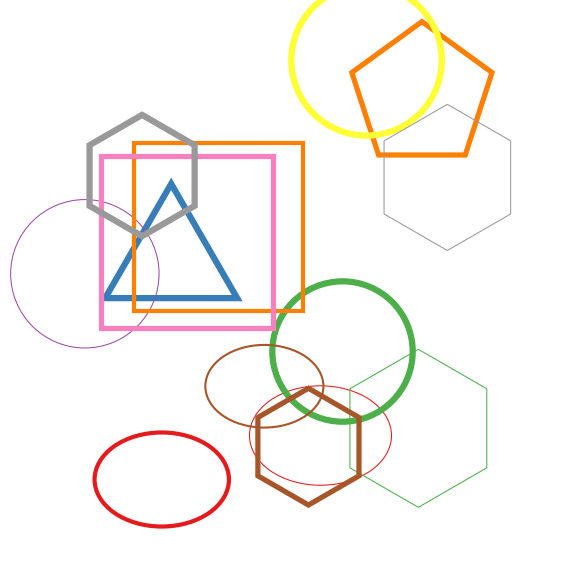[{"shape": "oval", "thickness": 2, "radius": 0.58, "center": [0.28, 0.169]}, {"shape": "oval", "thickness": 0.5, "radius": 0.61, "center": [0.555, 0.245]}, {"shape": "triangle", "thickness": 3, "radius": 0.66, "center": [0.296, 0.549]}, {"shape": "circle", "thickness": 3, "radius": 0.61, "center": [0.593, 0.39]}, {"shape": "hexagon", "thickness": 0.5, "radius": 0.68, "center": [0.724, 0.257]}, {"shape": "circle", "thickness": 0.5, "radius": 0.64, "center": [0.147, 0.525]}, {"shape": "pentagon", "thickness": 2.5, "radius": 0.64, "center": [0.731, 0.834]}, {"shape": "square", "thickness": 2, "radius": 0.73, "center": [0.379, 0.606]}, {"shape": "circle", "thickness": 3, "radius": 0.65, "center": [0.635, 0.895]}, {"shape": "oval", "thickness": 1, "radius": 0.51, "center": [0.458, 0.33]}, {"shape": "hexagon", "thickness": 2.5, "radius": 0.51, "center": [0.534, 0.226]}, {"shape": "square", "thickness": 2.5, "radius": 0.74, "center": [0.324, 0.58]}, {"shape": "hexagon", "thickness": 0.5, "radius": 0.63, "center": [0.775, 0.692]}, {"shape": "hexagon", "thickness": 3, "radius": 0.53, "center": [0.246, 0.695]}]